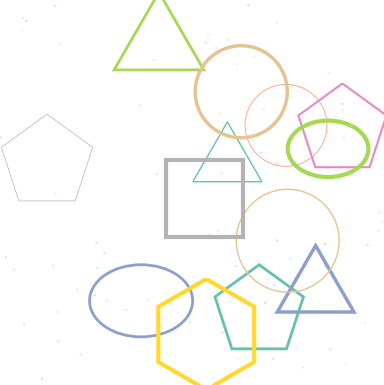[{"shape": "pentagon", "thickness": 2, "radius": 0.6, "center": [0.673, 0.192]}, {"shape": "triangle", "thickness": 1, "radius": 0.52, "center": [0.591, 0.58]}, {"shape": "circle", "thickness": 0.5, "radius": 0.53, "center": [0.743, 0.674]}, {"shape": "triangle", "thickness": 2.5, "radius": 0.57, "center": [0.82, 0.247]}, {"shape": "oval", "thickness": 2, "radius": 0.67, "center": [0.367, 0.219]}, {"shape": "pentagon", "thickness": 1.5, "radius": 0.6, "center": [0.889, 0.663]}, {"shape": "oval", "thickness": 3, "radius": 0.52, "center": [0.852, 0.613]}, {"shape": "triangle", "thickness": 2, "radius": 0.67, "center": [0.413, 0.886]}, {"shape": "hexagon", "thickness": 3, "radius": 0.72, "center": [0.536, 0.131]}, {"shape": "circle", "thickness": 2.5, "radius": 0.6, "center": [0.627, 0.762]}, {"shape": "circle", "thickness": 1, "radius": 0.67, "center": [0.747, 0.375]}, {"shape": "square", "thickness": 3, "radius": 0.5, "center": [0.53, 0.484]}, {"shape": "pentagon", "thickness": 0.5, "radius": 0.62, "center": [0.122, 0.579]}]